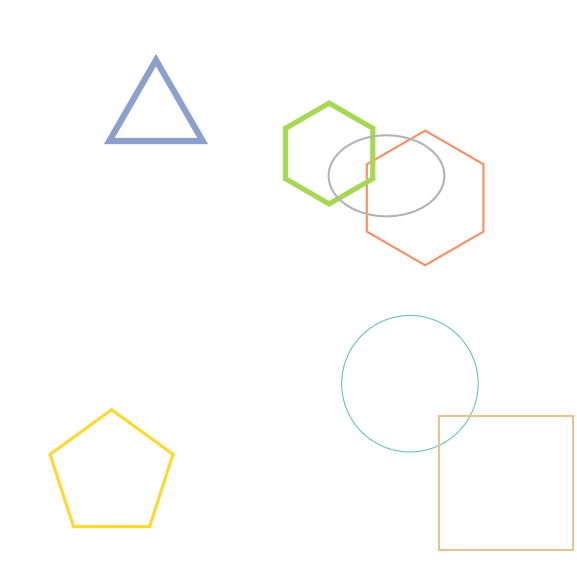[{"shape": "circle", "thickness": 0.5, "radius": 0.59, "center": [0.71, 0.335]}, {"shape": "hexagon", "thickness": 1, "radius": 0.58, "center": [0.736, 0.656]}, {"shape": "triangle", "thickness": 3, "radius": 0.47, "center": [0.27, 0.802]}, {"shape": "hexagon", "thickness": 2.5, "radius": 0.44, "center": [0.57, 0.733]}, {"shape": "pentagon", "thickness": 1.5, "radius": 0.56, "center": [0.193, 0.178]}, {"shape": "square", "thickness": 1, "radius": 0.58, "center": [0.876, 0.163]}, {"shape": "oval", "thickness": 1, "radius": 0.5, "center": [0.669, 0.695]}]